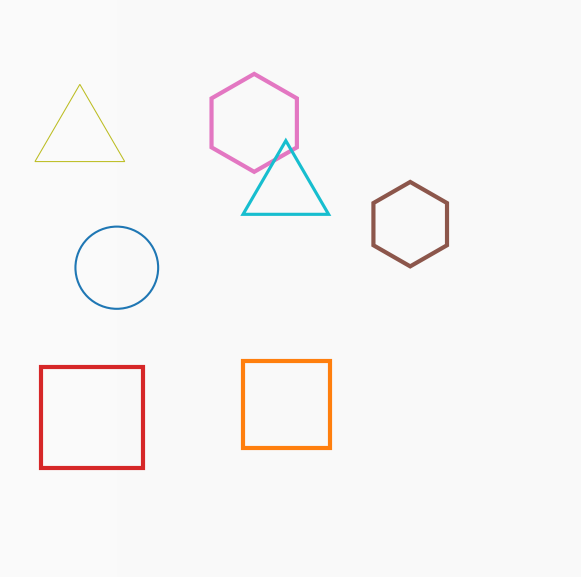[{"shape": "circle", "thickness": 1, "radius": 0.36, "center": [0.201, 0.536]}, {"shape": "square", "thickness": 2, "radius": 0.37, "center": [0.493, 0.299]}, {"shape": "square", "thickness": 2, "radius": 0.44, "center": [0.158, 0.276]}, {"shape": "hexagon", "thickness": 2, "radius": 0.37, "center": [0.706, 0.611]}, {"shape": "hexagon", "thickness": 2, "radius": 0.42, "center": [0.437, 0.786]}, {"shape": "triangle", "thickness": 0.5, "radius": 0.45, "center": [0.137, 0.764]}, {"shape": "triangle", "thickness": 1.5, "radius": 0.43, "center": [0.492, 0.671]}]